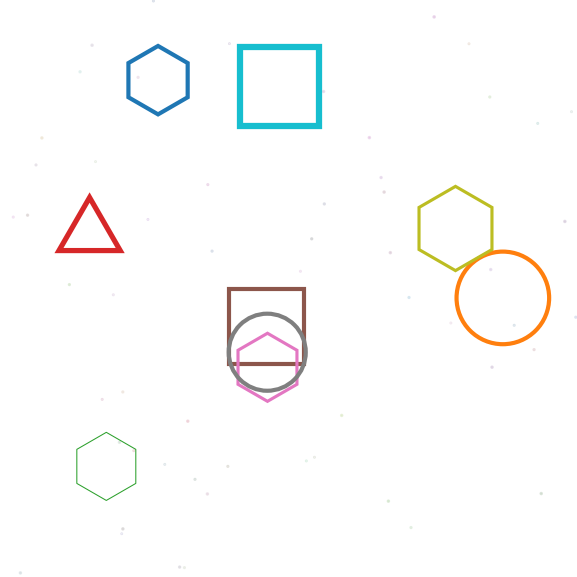[{"shape": "hexagon", "thickness": 2, "radius": 0.3, "center": [0.274, 0.86]}, {"shape": "circle", "thickness": 2, "radius": 0.4, "center": [0.871, 0.483]}, {"shape": "hexagon", "thickness": 0.5, "radius": 0.29, "center": [0.184, 0.192]}, {"shape": "triangle", "thickness": 2.5, "radius": 0.31, "center": [0.155, 0.596]}, {"shape": "square", "thickness": 2, "radius": 0.33, "center": [0.462, 0.433]}, {"shape": "hexagon", "thickness": 1.5, "radius": 0.29, "center": [0.463, 0.363]}, {"shape": "circle", "thickness": 2, "radius": 0.33, "center": [0.463, 0.389]}, {"shape": "hexagon", "thickness": 1.5, "radius": 0.36, "center": [0.789, 0.603]}, {"shape": "square", "thickness": 3, "radius": 0.34, "center": [0.484, 0.849]}]